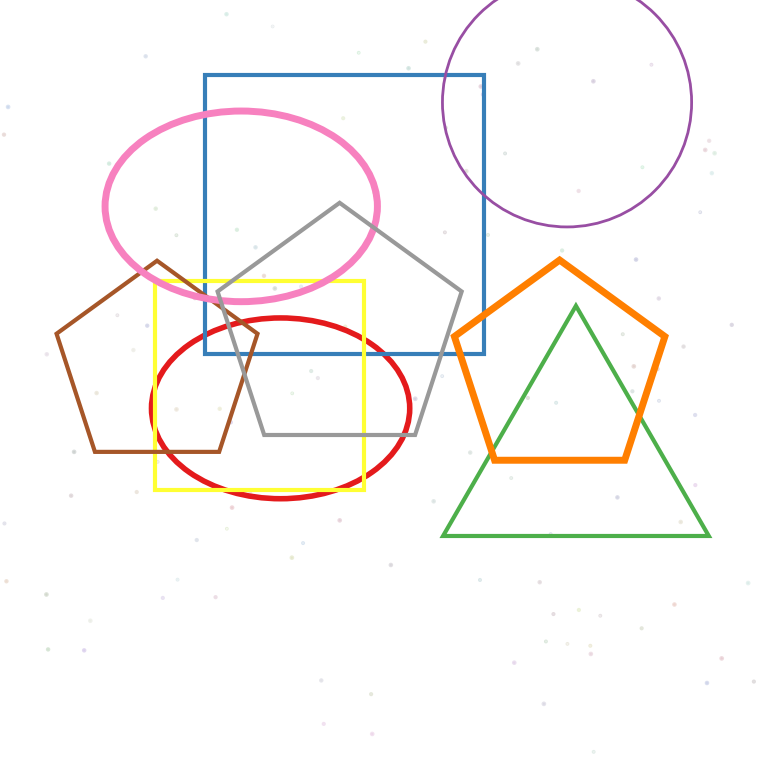[{"shape": "oval", "thickness": 2, "radius": 0.84, "center": [0.364, 0.47]}, {"shape": "square", "thickness": 1.5, "radius": 0.91, "center": [0.448, 0.721]}, {"shape": "triangle", "thickness": 1.5, "radius": 1.0, "center": [0.748, 0.404]}, {"shape": "circle", "thickness": 1, "radius": 0.81, "center": [0.736, 0.867]}, {"shape": "pentagon", "thickness": 2.5, "radius": 0.72, "center": [0.727, 0.519]}, {"shape": "square", "thickness": 1.5, "radius": 0.68, "center": [0.337, 0.499]}, {"shape": "pentagon", "thickness": 1.5, "radius": 0.69, "center": [0.204, 0.524]}, {"shape": "oval", "thickness": 2.5, "radius": 0.88, "center": [0.313, 0.732]}, {"shape": "pentagon", "thickness": 1.5, "radius": 0.83, "center": [0.441, 0.57]}]